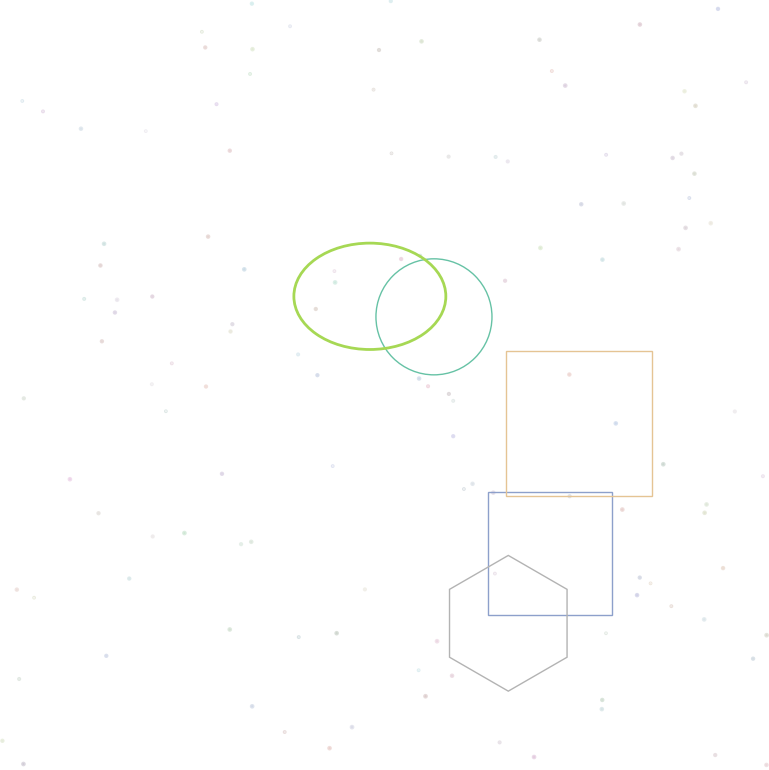[{"shape": "circle", "thickness": 0.5, "radius": 0.38, "center": [0.564, 0.589]}, {"shape": "square", "thickness": 0.5, "radius": 0.4, "center": [0.714, 0.281]}, {"shape": "oval", "thickness": 1, "radius": 0.49, "center": [0.48, 0.615]}, {"shape": "square", "thickness": 0.5, "radius": 0.47, "center": [0.752, 0.45]}, {"shape": "hexagon", "thickness": 0.5, "radius": 0.44, "center": [0.66, 0.191]}]